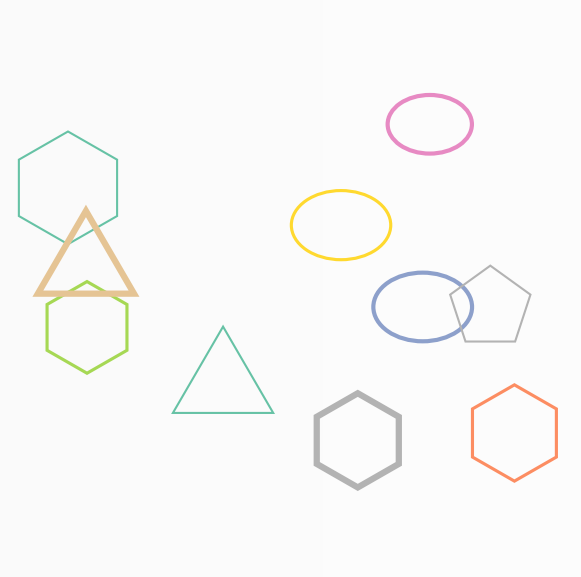[{"shape": "triangle", "thickness": 1, "radius": 0.5, "center": [0.384, 0.334]}, {"shape": "hexagon", "thickness": 1, "radius": 0.49, "center": [0.117, 0.674]}, {"shape": "hexagon", "thickness": 1.5, "radius": 0.42, "center": [0.885, 0.249]}, {"shape": "oval", "thickness": 2, "radius": 0.42, "center": [0.727, 0.468]}, {"shape": "oval", "thickness": 2, "radius": 0.36, "center": [0.739, 0.784]}, {"shape": "hexagon", "thickness": 1.5, "radius": 0.4, "center": [0.15, 0.432]}, {"shape": "oval", "thickness": 1.5, "radius": 0.43, "center": [0.587, 0.609]}, {"shape": "triangle", "thickness": 3, "radius": 0.48, "center": [0.148, 0.538]}, {"shape": "pentagon", "thickness": 1, "radius": 0.36, "center": [0.844, 0.467]}, {"shape": "hexagon", "thickness": 3, "radius": 0.41, "center": [0.616, 0.237]}]